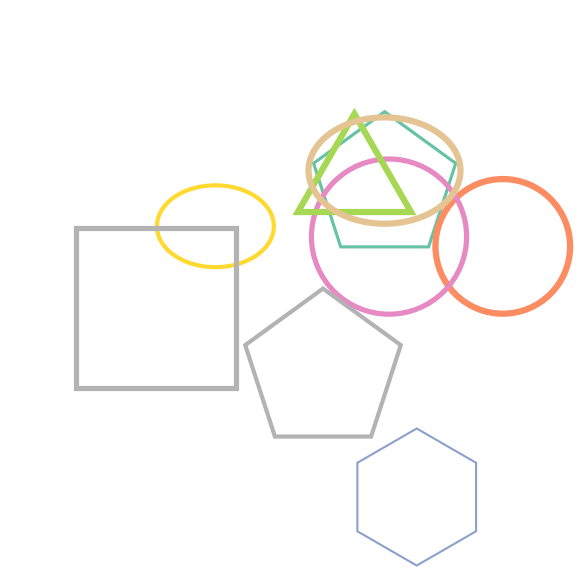[{"shape": "pentagon", "thickness": 1.5, "radius": 0.65, "center": [0.666, 0.676]}, {"shape": "circle", "thickness": 3, "radius": 0.58, "center": [0.871, 0.573]}, {"shape": "hexagon", "thickness": 1, "radius": 0.59, "center": [0.722, 0.138]}, {"shape": "circle", "thickness": 2.5, "radius": 0.67, "center": [0.674, 0.589]}, {"shape": "triangle", "thickness": 3, "radius": 0.57, "center": [0.614, 0.689]}, {"shape": "oval", "thickness": 2, "radius": 0.51, "center": [0.373, 0.607]}, {"shape": "oval", "thickness": 3, "radius": 0.66, "center": [0.666, 0.704]}, {"shape": "square", "thickness": 2.5, "radius": 0.69, "center": [0.271, 0.466]}, {"shape": "pentagon", "thickness": 2, "radius": 0.71, "center": [0.559, 0.358]}]